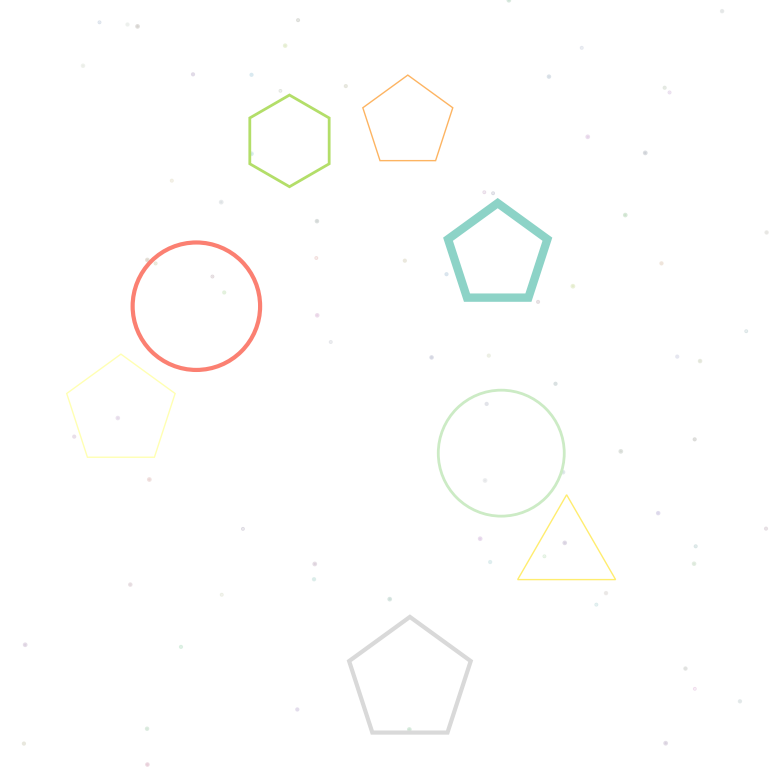[{"shape": "pentagon", "thickness": 3, "radius": 0.34, "center": [0.646, 0.668]}, {"shape": "pentagon", "thickness": 0.5, "radius": 0.37, "center": [0.157, 0.466]}, {"shape": "circle", "thickness": 1.5, "radius": 0.41, "center": [0.255, 0.602]}, {"shape": "pentagon", "thickness": 0.5, "radius": 0.31, "center": [0.53, 0.841]}, {"shape": "hexagon", "thickness": 1, "radius": 0.3, "center": [0.376, 0.817]}, {"shape": "pentagon", "thickness": 1.5, "radius": 0.42, "center": [0.532, 0.116]}, {"shape": "circle", "thickness": 1, "radius": 0.41, "center": [0.651, 0.411]}, {"shape": "triangle", "thickness": 0.5, "radius": 0.37, "center": [0.736, 0.284]}]